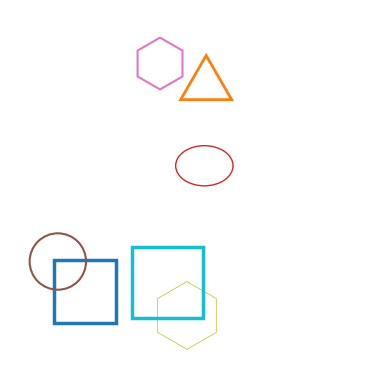[{"shape": "square", "thickness": 2.5, "radius": 0.41, "center": [0.221, 0.242]}, {"shape": "triangle", "thickness": 2, "radius": 0.38, "center": [0.535, 0.779]}, {"shape": "oval", "thickness": 1, "radius": 0.37, "center": [0.531, 0.57]}, {"shape": "circle", "thickness": 1.5, "radius": 0.37, "center": [0.15, 0.321]}, {"shape": "hexagon", "thickness": 1.5, "radius": 0.34, "center": [0.416, 0.835]}, {"shape": "hexagon", "thickness": 0.5, "radius": 0.44, "center": [0.486, 0.181]}, {"shape": "square", "thickness": 2.5, "radius": 0.46, "center": [0.435, 0.266]}]